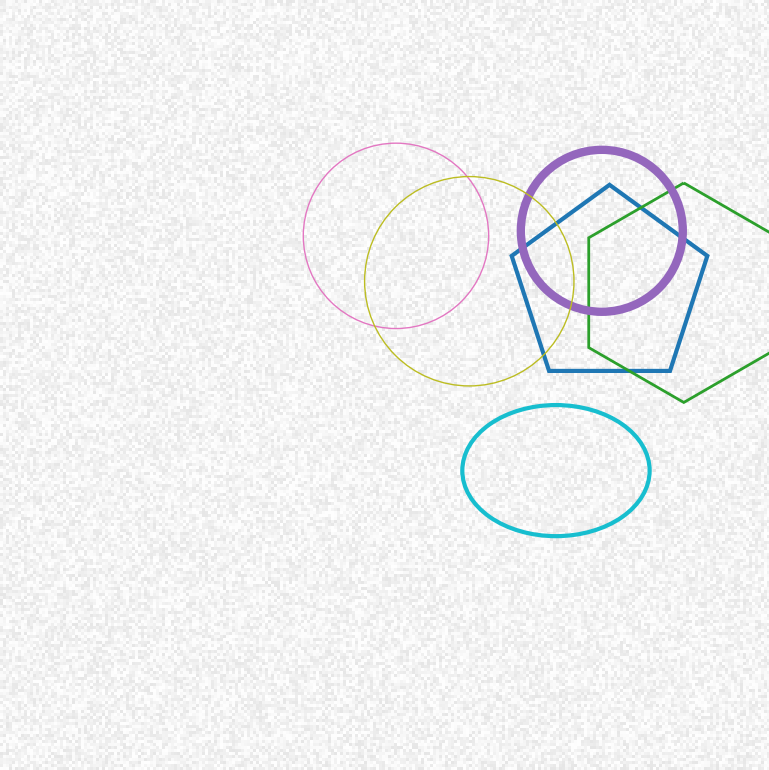[{"shape": "pentagon", "thickness": 1.5, "radius": 0.67, "center": [0.792, 0.626]}, {"shape": "hexagon", "thickness": 1, "radius": 0.71, "center": [0.888, 0.62]}, {"shape": "circle", "thickness": 3, "radius": 0.53, "center": [0.782, 0.7]}, {"shape": "circle", "thickness": 0.5, "radius": 0.6, "center": [0.514, 0.694]}, {"shape": "circle", "thickness": 0.5, "radius": 0.68, "center": [0.609, 0.635]}, {"shape": "oval", "thickness": 1.5, "radius": 0.61, "center": [0.722, 0.389]}]